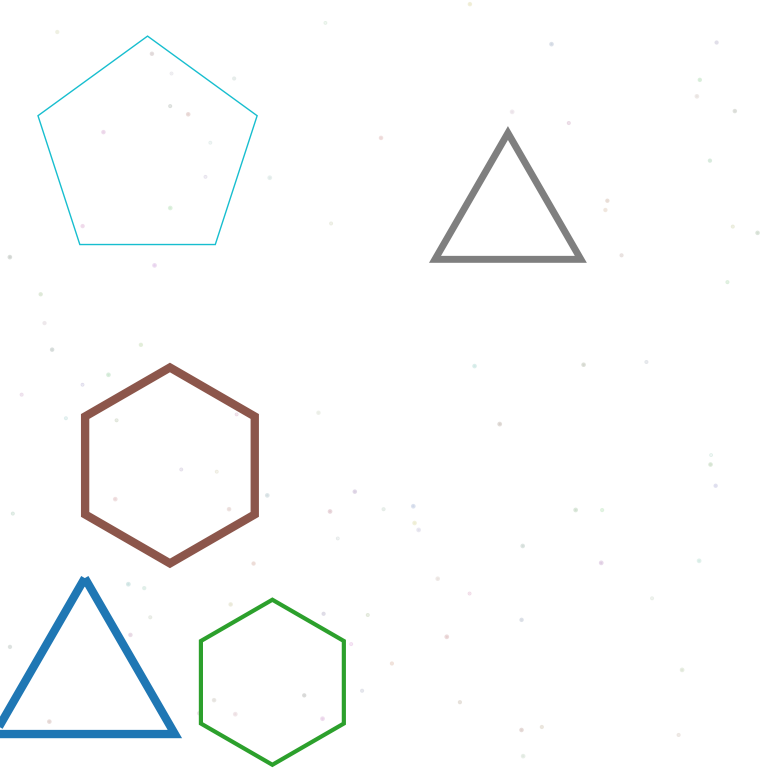[{"shape": "triangle", "thickness": 3, "radius": 0.68, "center": [0.11, 0.114]}, {"shape": "hexagon", "thickness": 1.5, "radius": 0.54, "center": [0.354, 0.114]}, {"shape": "hexagon", "thickness": 3, "radius": 0.64, "center": [0.221, 0.396]}, {"shape": "triangle", "thickness": 2.5, "radius": 0.55, "center": [0.66, 0.718]}, {"shape": "pentagon", "thickness": 0.5, "radius": 0.75, "center": [0.192, 0.803]}]